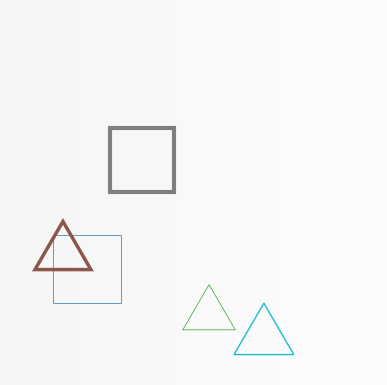[{"shape": "square", "thickness": 0.5, "radius": 0.44, "center": [0.224, 0.301]}, {"shape": "triangle", "thickness": 0.5, "radius": 0.39, "center": [0.539, 0.182]}, {"shape": "triangle", "thickness": 2.5, "radius": 0.42, "center": [0.162, 0.341]}, {"shape": "square", "thickness": 3, "radius": 0.42, "center": [0.367, 0.585]}, {"shape": "triangle", "thickness": 1, "radius": 0.45, "center": [0.681, 0.123]}]